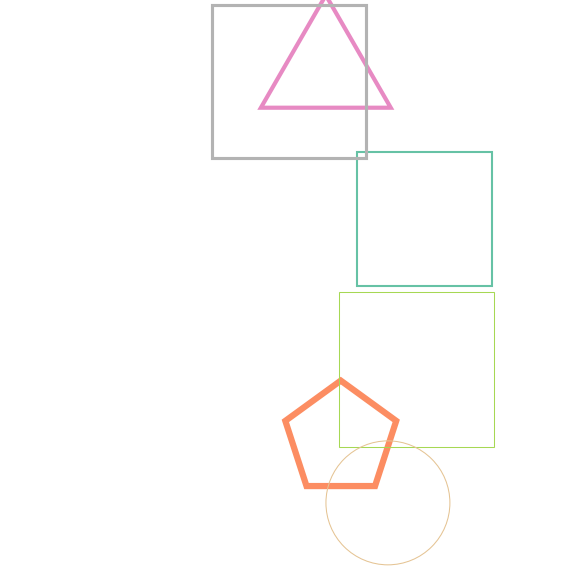[{"shape": "square", "thickness": 1, "radius": 0.58, "center": [0.735, 0.62]}, {"shape": "pentagon", "thickness": 3, "radius": 0.5, "center": [0.59, 0.239]}, {"shape": "triangle", "thickness": 2, "radius": 0.65, "center": [0.564, 0.878]}, {"shape": "square", "thickness": 0.5, "radius": 0.67, "center": [0.721, 0.359]}, {"shape": "circle", "thickness": 0.5, "radius": 0.54, "center": [0.672, 0.128]}, {"shape": "square", "thickness": 1.5, "radius": 0.67, "center": [0.5, 0.858]}]